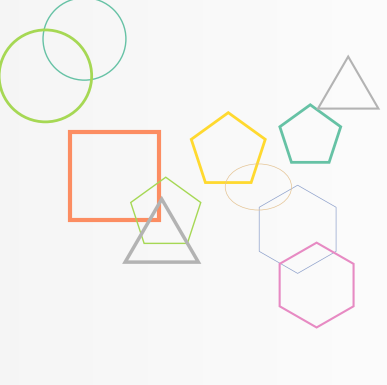[{"shape": "circle", "thickness": 1, "radius": 0.53, "center": [0.218, 0.899]}, {"shape": "pentagon", "thickness": 2, "radius": 0.41, "center": [0.801, 0.645]}, {"shape": "square", "thickness": 3, "radius": 0.58, "center": [0.295, 0.542]}, {"shape": "hexagon", "thickness": 0.5, "radius": 0.57, "center": [0.768, 0.404]}, {"shape": "hexagon", "thickness": 1.5, "radius": 0.55, "center": [0.817, 0.26]}, {"shape": "pentagon", "thickness": 1, "radius": 0.47, "center": [0.428, 0.445]}, {"shape": "circle", "thickness": 2, "radius": 0.6, "center": [0.117, 0.803]}, {"shape": "pentagon", "thickness": 2, "radius": 0.5, "center": [0.589, 0.607]}, {"shape": "oval", "thickness": 0.5, "radius": 0.43, "center": [0.667, 0.514]}, {"shape": "triangle", "thickness": 2.5, "radius": 0.55, "center": [0.417, 0.374]}, {"shape": "triangle", "thickness": 1.5, "radius": 0.45, "center": [0.899, 0.763]}]